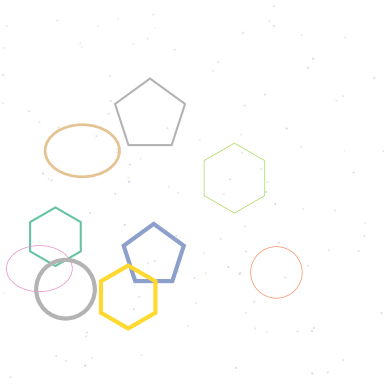[{"shape": "hexagon", "thickness": 1.5, "radius": 0.38, "center": [0.144, 0.385]}, {"shape": "circle", "thickness": 0.5, "radius": 0.33, "center": [0.718, 0.292]}, {"shape": "pentagon", "thickness": 3, "radius": 0.41, "center": [0.399, 0.336]}, {"shape": "oval", "thickness": 0.5, "radius": 0.43, "center": [0.102, 0.302]}, {"shape": "hexagon", "thickness": 0.5, "radius": 0.45, "center": [0.609, 0.537]}, {"shape": "hexagon", "thickness": 3, "radius": 0.41, "center": [0.333, 0.229]}, {"shape": "oval", "thickness": 2, "radius": 0.48, "center": [0.214, 0.608]}, {"shape": "pentagon", "thickness": 1.5, "radius": 0.48, "center": [0.39, 0.7]}, {"shape": "circle", "thickness": 3, "radius": 0.38, "center": [0.17, 0.249]}]